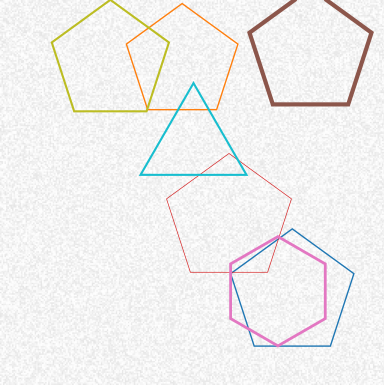[{"shape": "pentagon", "thickness": 1, "radius": 0.84, "center": [0.759, 0.237]}, {"shape": "pentagon", "thickness": 1, "radius": 0.76, "center": [0.473, 0.838]}, {"shape": "pentagon", "thickness": 0.5, "radius": 0.85, "center": [0.595, 0.431]}, {"shape": "pentagon", "thickness": 3, "radius": 0.83, "center": [0.806, 0.864]}, {"shape": "hexagon", "thickness": 2, "radius": 0.71, "center": [0.722, 0.244]}, {"shape": "pentagon", "thickness": 1.5, "radius": 0.8, "center": [0.287, 0.84]}, {"shape": "triangle", "thickness": 1.5, "radius": 0.79, "center": [0.503, 0.625]}]